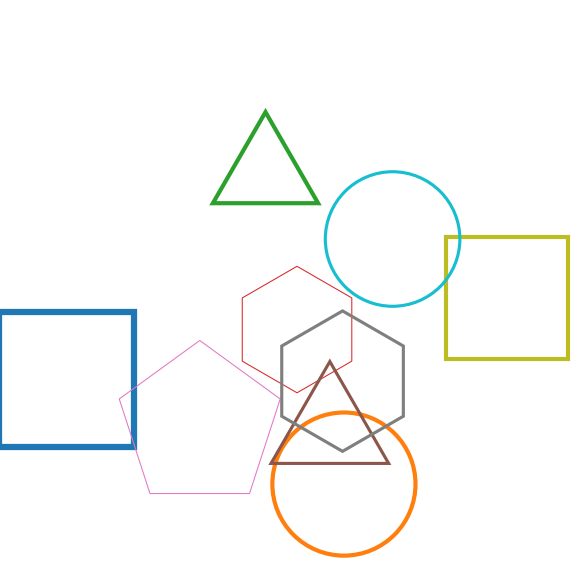[{"shape": "square", "thickness": 3, "radius": 0.58, "center": [0.116, 0.342]}, {"shape": "circle", "thickness": 2, "radius": 0.62, "center": [0.596, 0.161]}, {"shape": "triangle", "thickness": 2, "radius": 0.53, "center": [0.46, 0.7]}, {"shape": "hexagon", "thickness": 0.5, "radius": 0.55, "center": [0.514, 0.428]}, {"shape": "triangle", "thickness": 1.5, "radius": 0.59, "center": [0.571, 0.255]}, {"shape": "pentagon", "thickness": 0.5, "radius": 0.73, "center": [0.346, 0.263]}, {"shape": "hexagon", "thickness": 1.5, "radius": 0.61, "center": [0.593, 0.339]}, {"shape": "square", "thickness": 2, "radius": 0.53, "center": [0.877, 0.483]}, {"shape": "circle", "thickness": 1.5, "radius": 0.58, "center": [0.68, 0.585]}]